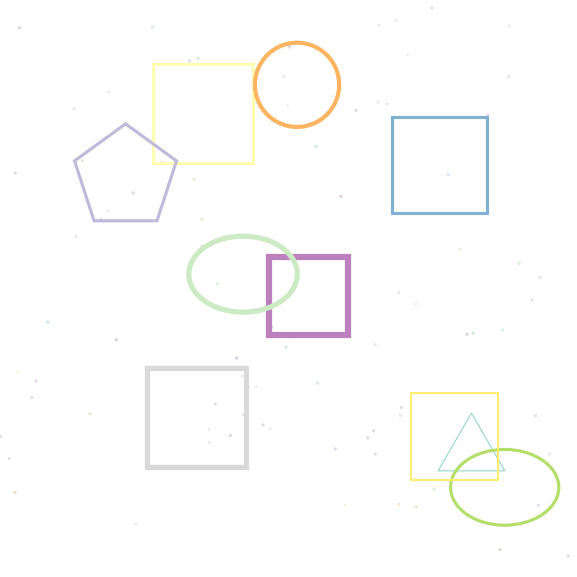[{"shape": "triangle", "thickness": 0.5, "radius": 0.33, "center": [0.816, 0.217]}, {"shape": "square", "thickness": 1.5, "radius": 0.43, "center": [0.351, 0.802]}, {"shape": "pentagon", "thickness": 1.5, "radius": 0.46, "center": [0.217, 0.692]}, {"shape": "square", "thickness": 1.5, "radius": 0.41, "center": [0.762, 0.713]}, {"shape": "circle", "thickness": 2, "radius": 0.36, "center": [0.514, 0.852]}, {"shape": "oval", "thickness": 1.5, "radius": 0.47, "center": [0.874, 0.155]}, {"shape": "square", "thickness": 2.5, "radius": 0.43, "center": [0.341, 0.276]}, {"shape": "square", "thickness": 3, "radius": 0.34, "center": [0.534, 0.486]}, {"shape": "oval", "thickness": 2.5, "radius": 0.47, "center": [0.421, 0.524]}, {"shape": "square", "thickness": 1, "radius": 0.38, "center": [0.787, 0.243]}]